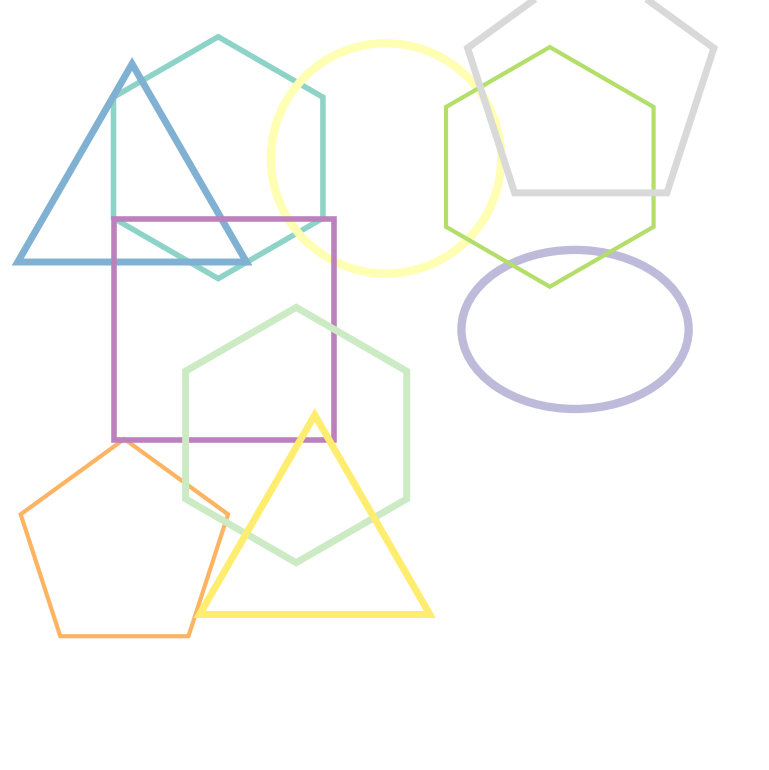[{"shape": "hexagon", "thickness": 2, "radius": 0.79, "center": [0.283, 0.795]}, {"shape": "circle", "thickness": 3, "radius": 0.75, "center": [0.501, 0.794]}, {"shape": "oval", "thickness": 3, "radius": 0.74, "center": [0.747, 0.572]}, {"shape": "triangle", "thickness": 2.5, "radius": 0.86, "center": [0.172, 0.745]}, {"shape": "pentagon", "thickness": 1.5, "radius": 0.71, "center": [0.162, 0.288]}, {"shape": "hexagon", "thickness": 1.5, "radius": 0.78, "center": [0.714, 0.783]}, {"shape": "pentagon", "thickness": 2.5, "radius": 0.84, "center": [0.767, 0.886]}, {"shape": "square", "thickness": 2, "radius": 0.72, "center": [0.291, 0.572]}, {"shape": "hexagon", "thickness": 2.5, "radius": 0.83, "center": [0.385, 0.435]}, {"shape": "triangle", "thickness": 2.5, "radius": 0.86, "center": [0.409, 0.288]}]